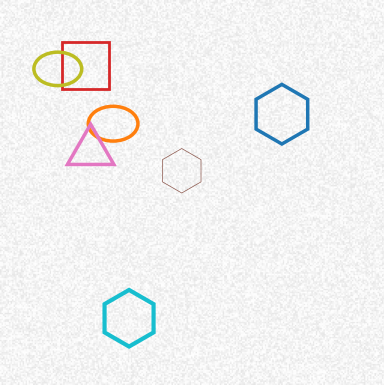[{"shape": "hexagon", "thickness": 2.5, "radius": 0.39, "center": [0.732, 0.703]}, {"shape": "oval", "thickness": 2.5, "radius": 0.32, "center": [0.294, 0.679]}, {"shape": "square", "thickness": 2, "radius": 0.31, "center": [0.222, 0.829]}, {"shape": "hexagon", "thickness": 0.5, "radius": 0.29, "center": [0.472, 0.556]}, {"shape": "triangle", "thickness": 2.5, "radius": 0.35, "center": [0.235, 0.608]}, {"shape": "oval", "thickness": 2.5, "radius": 0.31, "center": [0.15, 0.821]}, {"shape": "hexagon", "thickness": 3, "radius": 0.37, "center": [0.335, 0.173]}]